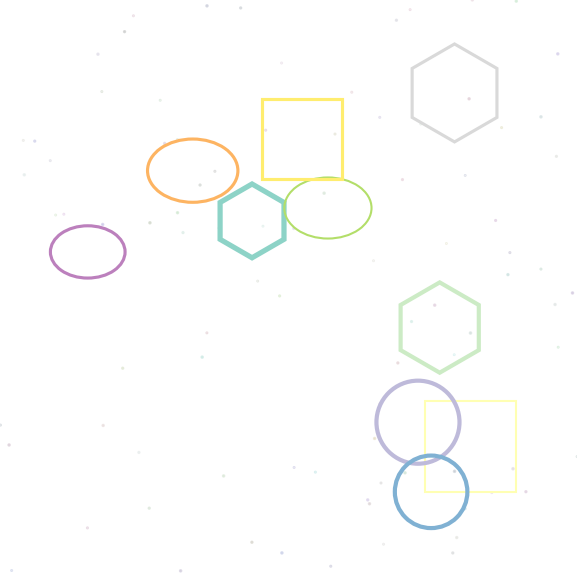[{"shape": "hexagon", "thickness": 2.5, "radius": 0.32, "center": [0.436, 0.617]}, {"shape": "square", "thickness": 1, "radius": 0.39, "center": [0.815, 0.226]}, {"shape": "circle", "thickness": 2, "radius": 0.36, "center": [0.724, 0.268]}, {"shape": "circle", "thickness": 2, "radius": 0.31, "center": [0.747, 0.147]}, {"shape": "oval", "thickness": 1.5, "radius": 0.39, "center": [0.334, 0.704]}, {"shape": "oval", "thickness": 1, "radius": 0.38, "center": [0.568, 0.639]}, {"shape": "hexagon", "thickness": 1.5, "radius": 0.42, "center": [0.787, 0.838]}, {"shape": "oval", "thickness": 1.5, "radius": 0.32, "center": [0.152, 0.563]}, {"shape": "hexagon", "thickness": 2, "radius": 0.39, "center": [0.761, 0.432]}, {"shape": "square", "thickness": 1.5, "radius": 0.35, "center": [0.523, 0.758]}]